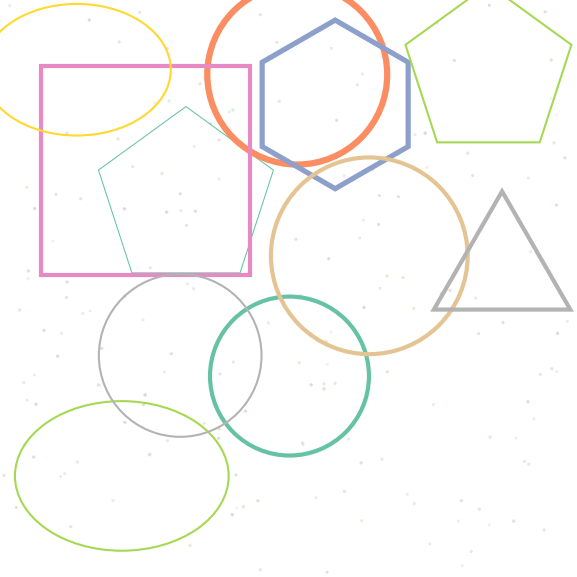[{"shape": "pentagon", "thickness": 0.5, "radius": 0.8, "center": [0.322, 0.655]}, {"shape": "circle", "thickness": 2, "radius": 0.69, "center": [0.501, 0.348]}, {"shape": "circle", "thickness": 3, "radius": 0.78, "center": [0.515, 0.87]}, {"shape": "hexagon", "thickness": 2.5, "radius": 0.73, "center": [0.58, 0.818]}, {"shape": "square", "thickness": 2, "radius": 0.9, "center": [0.252, 0.703]}, {"shape": "oval", "thickness": 1, "radius": 0.93, "center": [0.211, 0.175]}, {"shape": "pentagon", "thickness": 1, "radius": 0.76, "center": [0.846, 0.875]}, {"shape": "oval", "thickness": 1, "radius": 0.81, "center": [0.133, 0.878]}, {"shape": "circle", "thickness": 2, "radius": 0.85, "center": [0.639, 0.556]}, {"shape": "circle", "thickness": 1, "radius": 0.7, "center": [0.312, 0.384]}, {"shape": "triangle", "thickness": 2, "radius": 0.68, "center": [0.869, 0.531]}]